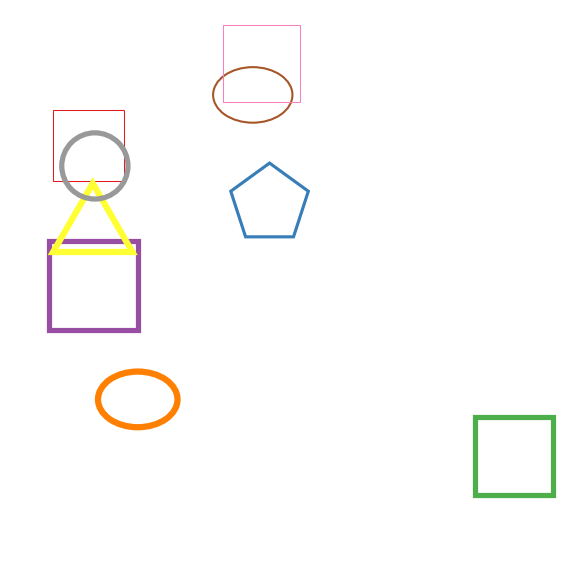[{"shape": "square", "thickness": 0.5, "radius": 0.31, "center": [0.153, 0.748]}, {"shape": "pentagon", "thickness": 1.5, "radius": 0.35, "center": [0.467, 0.646]}, {"shape": "square", "thickness": 2.5, "radius": 0.34, "center": [0.889, 0.209]}, {"shape": "square", "thickness": 2.5, "radius": 0.39, "center": [0.162, 0.505]}, {"shape": "oval", "thickness": 3, "radius": 0.34, "center": [0.239, 0.308]}, {"shape": "triangle", "thickness": 3, "radius": 0.4, "center": [0.161, 0.602]}, {"shape": "oval", "thickness": 1, "radius": 0.34, "center": [0.438, 0.835]}, {"shape": "square", "thickness": 0.5, "radius": 0.33, "center": [0.453, 0.889]}, {"shape": "circle", "thickness": 2.5, "radius": 0.29, "center": [0.164, 0.712]}]